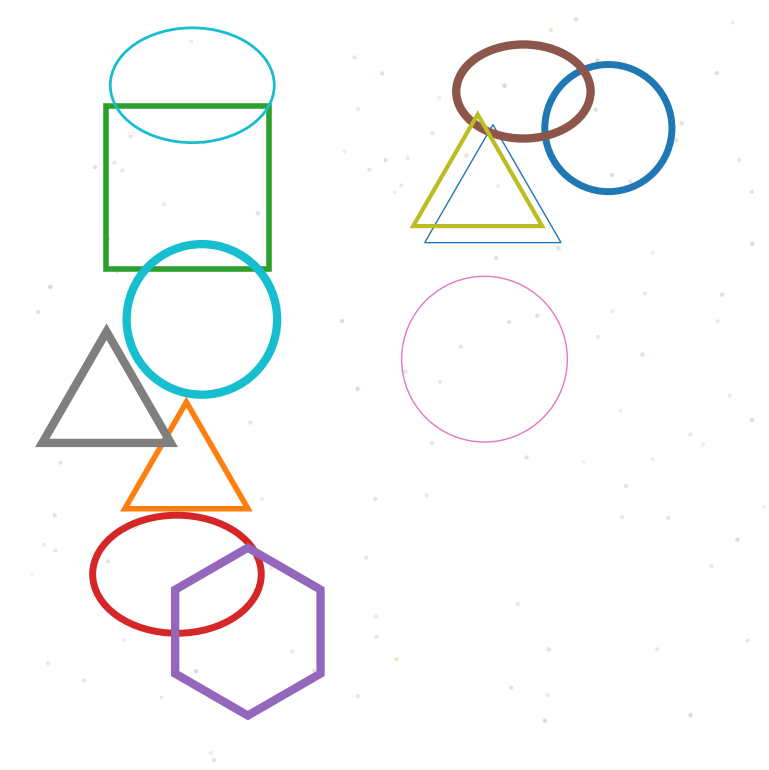[{"shape": "circle", "thickness": 2.5, "radius": 0.41, "center": [0.79, 0.834]}, {"shape": "triangle", "thickness": 0.5, "radius": 0.51, "center": [0.64, 0.736]}, {"shape": "triangle", "thickness": 2, "radius": 0.46, "center": [0.242, 0.385]}, {"shape": "square", "thickness": 2, "radius": 0.53, "center": [0.244, 0.756]}, {"shape": "oval", "thickness": 2.5, "radius": 0.55, "center": [0.23, 0.254]}, {"shape": "hexagon", "thickness": 3, "radius": 0.54, "center": [0.322, 0.18]}, {"shape": "oval", "thickness": 3, "radius": 0.44, "center": [0.68, 0.881]}, {"shape": "circle", "thickness": 0.5, "radius": 0.54, "center": [0.629, 0.534]}, {"shape": "triangle", "thickness": 3, "radius": 0.48, "center": [0.138, 0.473]}, {"shape": "triangle", "thickness": 1.5, "radius": 0.48, "center": [0.62, 0.755]}, {"shape": "circle", "thickness": 3, "radius": 0.49, "center": [0.262, 0.585]}, {"shape": "oval", "thickness": 1, "radius": 0.53, "center": [0.25, 0.889]}]